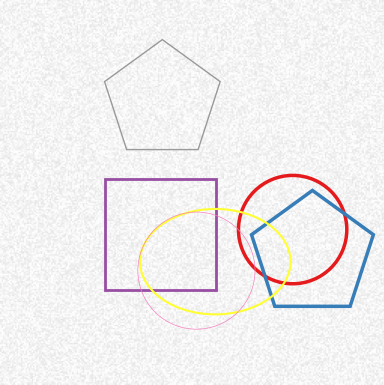[{"shape": "circle", "thickness": 2.5, "radius": 0.7, "center": [0.76, 0.404]}, {"shape": "pentagon", "thickness": 2.5, "radius": 0.83, "center": [0.812, 0.339]}, {"shape": "square", "thickness": 2, "radius": 0.72, "center": [0.416, 0.39]}, {"shape": "oval", "thickness": 1.5, "radius": 0.98, "center": [0.559, 0.32]}, {"shape": "circle", "thickness": 0.5, "radius": 0.76, "center": [0.51, 0.297]}, {"shape": "pentagon", "thickness": 1, "radius": 0.79, "center": [0.422, 0.739]}]